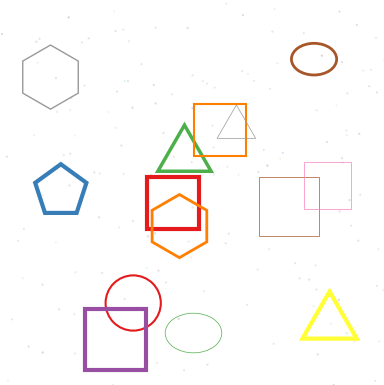[{"shape": "circle", "thickness": 1.5, "radius": 0.36, "center": [0.346, 0.213]}, {"shape": "square", "thickness": 3, "radius": 0.34, "center": [0.449, 0.472]}, {"shape": "pentagon", "thickness": 3, "radius": 0.35, "center": [0.158, 0.504]}, {"shape": "oval", "thickness": 0.5, "radius": 0.37, "center": [0.503, 0.135]}, {"shape": "triangle", "thickness": 2.5, "radius": 0.4, "center": [0.479, 0.595]}, {"shape": "square", "thickness": 3, "radius": 0.39, "center": [0.3, 0.118]}, {"shape": "square", "thickness": 1.5, "radius": 0.34, "center": [0.571, 0.662]}, {"shape": "hexagon", "thickness": 2, "radius": 0.41, "center": [0.466, 0.413]}, {"shape": "triangle", "thickness": 3, "radius": 0.41, "center": [0.856, 0.161]}, {"shape": "square", "thickness": 0.5, "radius": 0.39, "center": [0.751, 0.464]}, {"shape": "oval", "thickness": 2, "radius": 0.29, "center": [0.816, 0.846]}, {"shape": "square", "thickness": 0.5, "radius": 0.31, "center": [0.85, 0.518]}, {"shape": "triangle", "thickness": 0.5, "radius": 0.29, "center": [0.614, 0.67]}, {"shape": "hexagon", "thickness": 1, "radius": 0.42, "center": [0.131, 0.8]}]